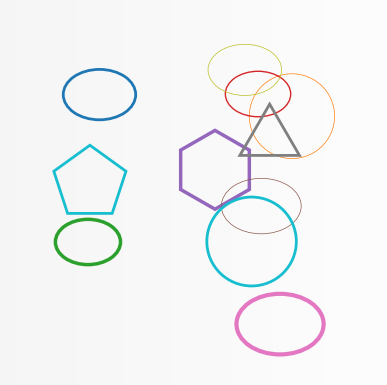[{"shape": "oval", "thickness": 2, "radius": 0.47, "center": [0.257, 0.754]}, {"shape": "circle", "thickness": 0.5, "radius": 0.55, "center": [0.753, 0.698]}, {"shape": "oval", "thickness": 2.5, "radius": 0.42, "center": [0.227, 0.371]}, {"shape": "oval", "thickness": 1, "radius": 0.42, "center": [0.666, 0.756]}, {"shape": "hexagon", "thickness": 2.5, "radius": 0.51, "center": [0.555, 0.559]}, {"shape": "oval", "thickness": 0.5, "radius": 0.51, "center": [0.674, 0.465]}, {"shape": "oval", "thickness": 3, "radius": 0.56, "center": [0.723, 0.158]}, {"shape": "triangle", "thickness": 2, "radius": 0.44, "center": [0.696, 0.641]}, {"shape": "oval", "thickness": 0.5, "radius": 0.47, "center": [0.632, 0.819]}, {"shape": "circle", "thickness": 2, "radius": 0.58, "center": [0.649, 0.373]}, {"shape": "pentagon", "thickness": 2, "radius": 0.49, "center": [0.232, 0.525]}]